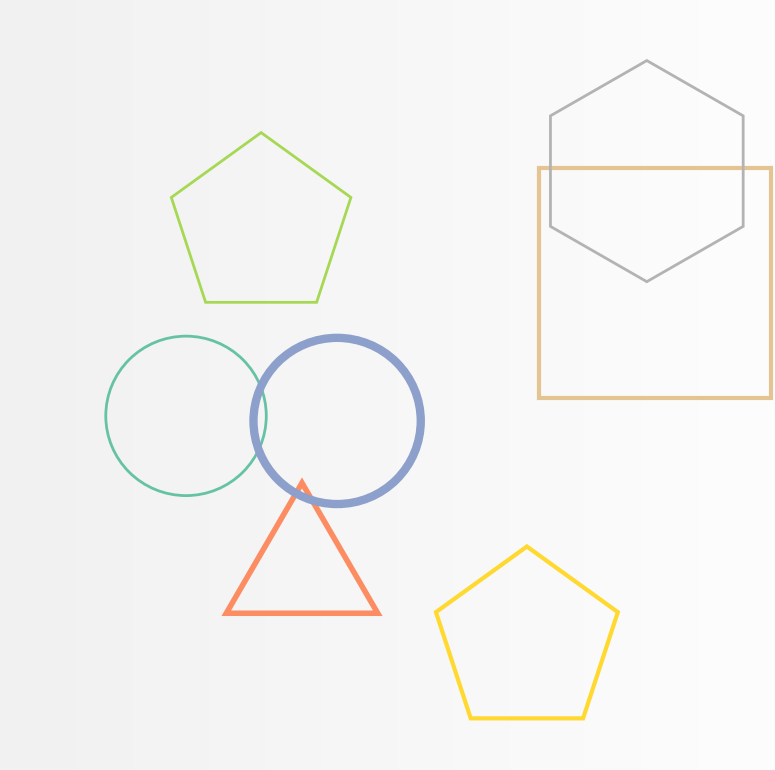[{"shape": "circle", "thickness": 1, "radius": 0.52, "center": [0.24, 0.46]}, {"shape": "triangle", "thickness": 2, "radius": 0.56, "center": [0.39, 0.26]}, {"shape": "circle", "thickness": 3, "radius": 0.54, "center": [0.435, 0.453]}, {"shape": "pentagon", "thickness": 1, "radius": 0.61, "center": [0.337, 0.706]}, {"shape": "pentagon", "thickness": 1.5, "radius": 0.62, "center": [0.68, 0.167]}, {"shape": "square", "thickness": 1.5, "radius": 0.75, "center": [0.845, 0.633]}, {"shape": "hexagon", "thickness": 1, "radius": 0.72, "center": [0.835, 0.778]}]